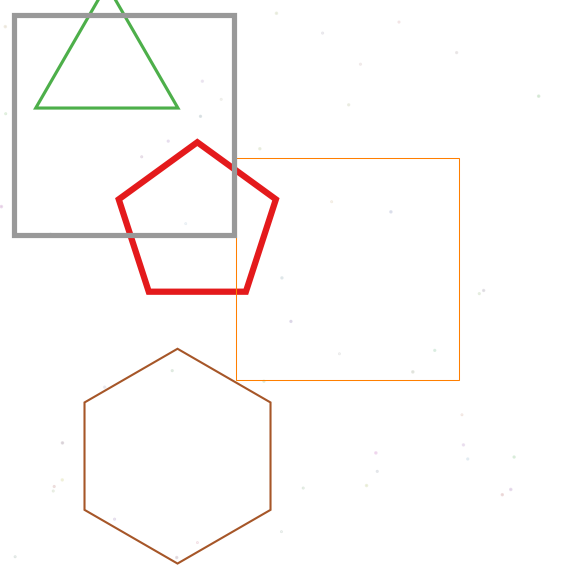[{"shape": "pentagon", "thickness": 3, "radius": 0.72, "center": [0.342, 0.61]}, {"shape": "triangle", "thickness": 1.5, "radius": 0.71, "center": [0.185, 0.883]}, {"shape": "square", "thickness": 0.5, "radius": 0.96, "center": [0.602, 0.533]}, {"shape": "hexagon", "thickness": 1, "radius": 0.93, "center": [0.307, 0.209]}, {"shape": "square", "thickness": 2.5, "radius": 0.95, "center": [0.215, 0.783]}]